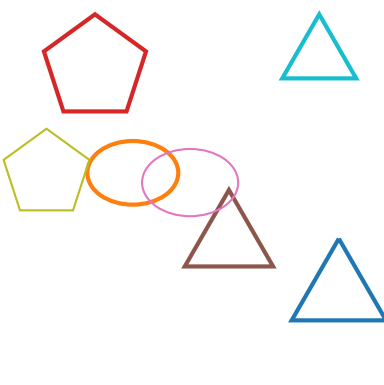[{"shape": "triangle", "thickness": 3, "radius": 0.71, "center": [0.88, 0.239]}, {"shape": "oval", "thickness": 3, "radius": 0.59, "center": [0.345, 0.551]}, {"shape": "pentagon", "thickness": 3, "radius": 0.7, "center": [0.247, 0.823]}, {"shape": "triangle", "thickness": 3, "radius": 0.66, "center": [0.595, 0.374]}, {"shape": "oval", "thickness": 1.5, "radius": 0.62, "center": [0.494, 0.526]}, {"shape": "pentagon", "thickness": 1.5, "radius": 0.59, "center": [0.121, 0.548]}, {"shape": "triangle", "thickness": 3, "radius": 0.55, "center": [0.829, 0.852]}]